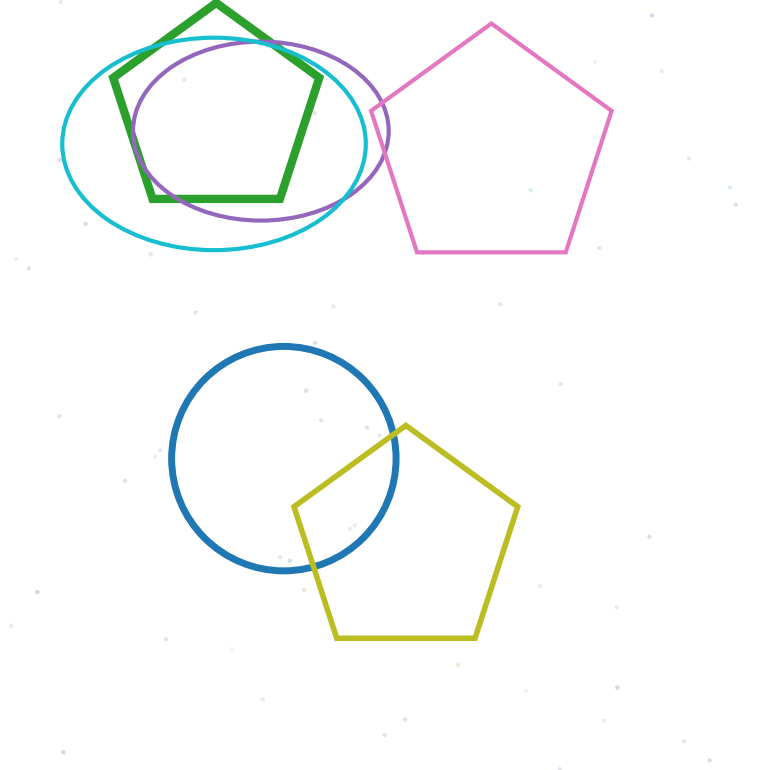[{"shape": "circle", "thickness": 2.5, "radius": 0.73, "center": [0.369, 0.404]}, {"shape": "pentagon", "thickness": 3, "radius": 0.7, "center": [0.281, 0.856]}, {"shape": "oval", "thickness": 1.5, "radius": 0.83, "center": [0.339, 0.83]}, {"shape": "pentagon", "thickness": 1.5, "radius": 0.82, "center": [0.638, 0.805]}, {"shape": "pentagon", "thickness": 2, "radius": 0.76, "center": [0.527, 0.295]}, {"shape": "oval", "thickness": 1.5, "radius": 0.99, "center": [0.278, 0.813]}]